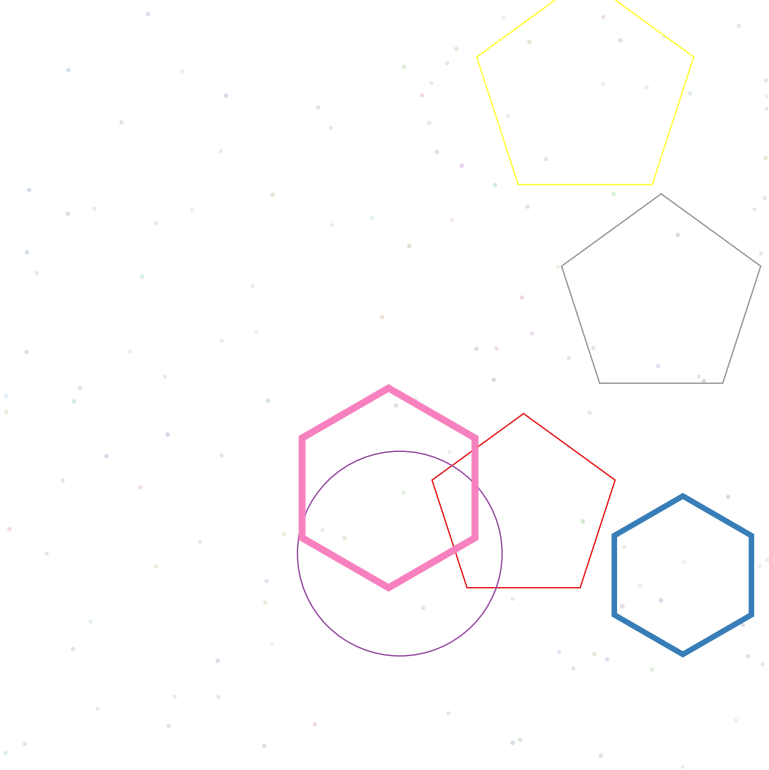[{"shape": "pentagon", "thickness": 0.5, "radius": 0.62, "center": [0.68, 0.338]}, {"shape": "hexagon", "thickness": 2, "radius": 0.51, "center": [0.887, 0.253]}, {"shape": "circle", "thickness": 0.5, "radius": 0.66, "center": [0.519, 0.281]}, {"shape": "pentagon", "thickness": 0.5, "radius": 0.74, "center": [0.76, 0.88]}, {"shape": "hexagon", "thickness": 2.5, "radius": 0.65, "center": [0.505, 0.366]}, {"shape": "pentagon", "thickness": 0.5, "radius": 0.68, "center": [0.859, 0.612]}]